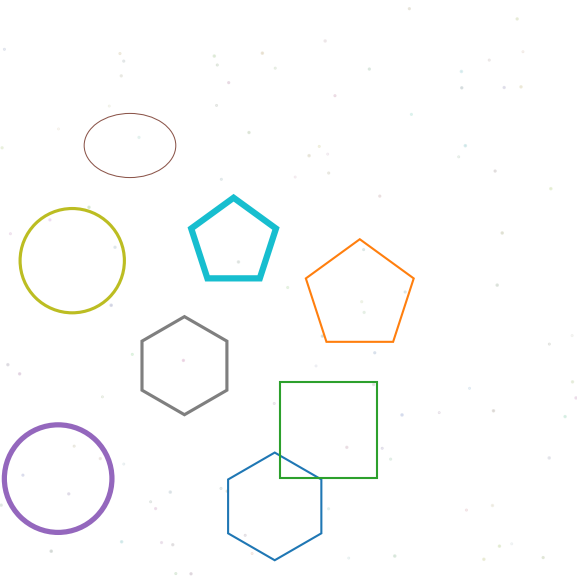[{"shape": "hexagon", "thickness": 1, "radius": 0.47, "center": [0.476, 0.122]}, {"shape": "pentagon", "thickness": 1, "radius": 0.49, "center": [0.623, 0.487]}, {"shape": "square", "thickness": 1, "radius": 0.42, "center": [0.569, 0.255]}, {"shape": "circle", "thickness": 2.5, "radius": 0.47, "center": [0.101, 0.17]}, {"shape": "oval", "thickness": 0.5, "radius": 0.4, "center": [0.225, 0.747]}, {"shape": "hexagon", "thickness": 1.5, "radius": 0.42, "center": [0.319, 0.366]}, {"shape": "circle", "thickness": 1.5, "radius": 0.45, "center": [0.125, 0.548]}, {"shape": "pentagon", "thickness": 3, "radius": 0.39, "center": [0.404, 0.58]}]